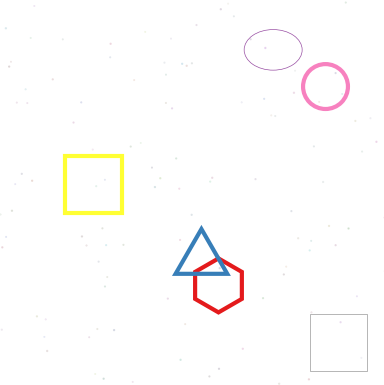[{"shape": "hexagon", "thickness": 3, "radius": 0.35, "center": [0.567, 0.259]}, {"shape": "triangle", "thickness": 3, "radius": 0.39, "center": [0.523, 0.328]}, {"shape": "oval", "thickness": 0.5, "radius": 0.38, "center": [0.71, 0.87]}, {"shape": "square", "thickness": 3, "radius": 0.37, "center": [0.243, 0.521]}, {"shape": "circle", "thickness": 3, "radius": 0.29, "center": [0.845, 0.775]}, {"shape": "square", "thickness": 0.5, "radius": 0.37, "center": [0.88, 0.111]}]